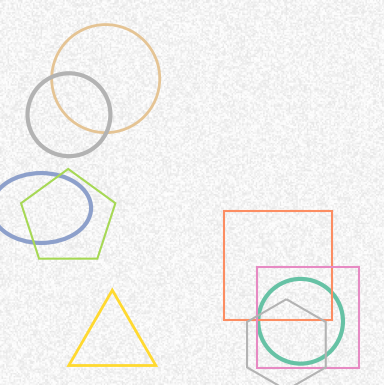[{"shape": "circle", "thickness": 3, "radius": 0.55, "center": [0.781, 0.166]}, {"shape": "square", "thickness": 1.5, "radius": 0.7, "center": [0.721, 0.311]}, {"shape": "oval", "thickness": 3, "radius": 0.65, "center": [0.107, 0.46]}, {"shape": "square", "thickness": 1.5, "radius": 0.66, "center": [0.8, 0.175]}, {"shape": "pentagon", "thickness": 1.5, "radius": 0.64, "center": [0.177, 0.432]}, {"shape": "triangle", "thickness": 2, "radius": 0.65, "center": [0.292, 0.116]}, {"shape": "circle", "thickness": 2, "radius": 0.7, "center": [0.275, 0.796]}, {"shape": "hexagon", "thickness": 1.5, "radius": 0.59, "center": [0.744, 0.105]}, {"shape": "circle", "thickness": 3, "radius": 0.54, "center": [0.179, 0.702]}]